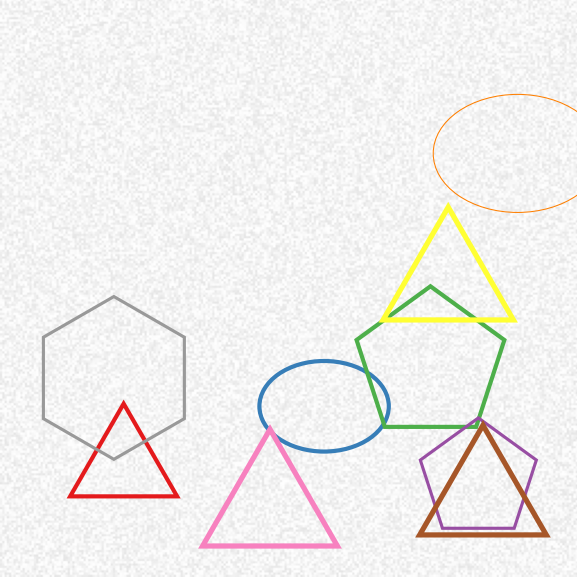[{"shape": "triangle", "thickness": 2, "radius": 0.53, "center": [0.214, 0.193]}, {"shape": "oval", "thickness": 2, "radius": 0.56, "center": [0.561, 0.296]}, {"shape": "pentagon", "thickness": 2, "radius": 0.67, "center": [0.745, 0.369]}, {"shape": "pentagon", "thickness": 1.5, "radius": 0.53, "center": [0.828, 0.17]}, {"shape": "oval", "thickness": 0.5, "radius": 0.73, "center": [0.896, 0.733]}, {"shape": "triangle", "thickness": 2.5, "radius": 0.65, "center": [0.776, 0.51]}, {"shape": "triangle", "thickness": 2.5, "radius": 0.63, "center": [0.836, 0.136]}, {"shape": "triangle", "thickness": 2.5, "radius": 0.67, "center": [0.468, 0.121]}, {"shape": "hexagon", "thickness": 1.5, "radius": 0.7, "center": [0.197, 0.345]}]